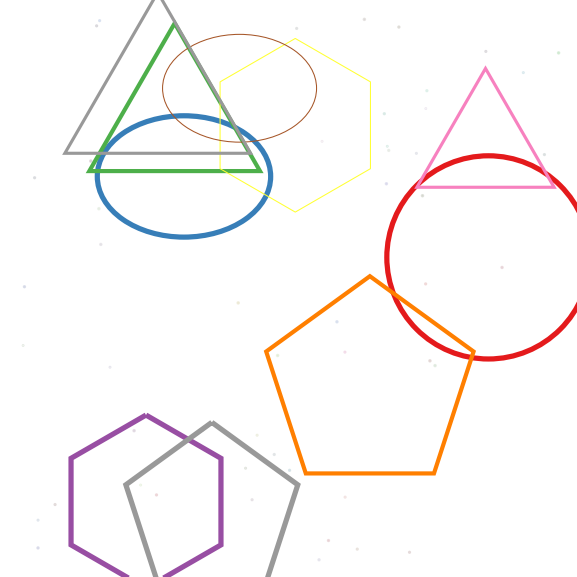[{"shape": "circle", "thickness": 2.5, "radius": 0.88, "center": [0.846, 0.553]}, {"shape": "oval", "thickness": 2.5, "radius": 0.75, "center": [0.319, 0.694]}, {"shape": "triangle", "thickness": 2, "radius": 0.85, "center": [0.302, 0.788]}, {"shape": "hexagon", "thickness": 2.5, "radius": 0.75, "center": [0.253, 0.131]}, {"shape": "pentagon", "thickness": 2, "radius": 0.94, "center": [0.64, 0.332]}, {"shape": "hexagon", "thickness": 0.5, "radius": 0.75, "center": [0.511, 0.782]}, {"shape": "oval", "thickness": 0.5, "radius": 0.67, "center": [0.415, 0.846]}, {"shape": "triangle", "thickness": 1.5, "radius": 0.69, "center": [0.841, 0.743]}, {"shape": "pentagon", "thickness": 2.5, "radius": 0.78, "center": [0.367, 0.111]}, {"shape": "triangle", "thickness": 1.5, "radius": 0.93, "center": [0.273, 0.827]}]